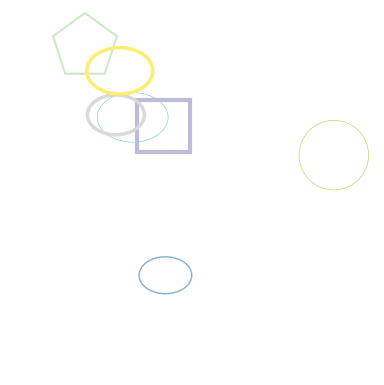[{"shape": "oval", "thickness": 0.5, "radius": 0.46, "center": [0.345, 0.695]}, {"shape": "square", "thickness": 3, "radius": 0.34, "center": [0.425, 0.673]}, {"shape": "oval", "thickness": 1, "radius": 0.34, "center": [0.43, 0.285]}, {"shape": "circle", "thickness": 0.5, "radius": 0.45, "center": [0.867, 0.597]}, {"shape": "oval", "thickness": 2.5, "radius": 0.37, "center": [0.301, 0.702]}, {"shape": "pentagon", "thickness": 1.5, "radius": 0.44, "center": [0.221, 0.879]}, {"shape": "oval", "thickness": 2.5, "radius": 0.43, "center": [0.311, 0.816]}]